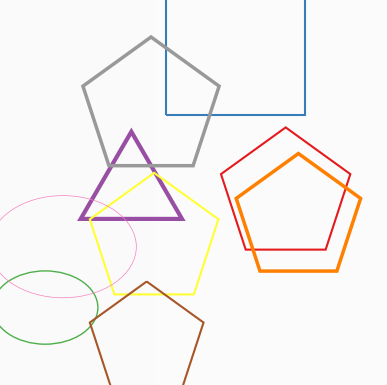[{"shape": "pentagon", "thickness": 1.5, "radius": 0.88, "center": [0.737, 0.494]}, {"shape": "square", "thickness": 1.5, "radius": 0.89, "center": [0.607, 0.881]}, {"shape": "oval", "thickness": 1, "radius": 0.68, "center": [0.117, 0.201]}, {"shape": "triangle", "thickness": 3, "radius": 0.75, "center": [0.339, 0.507]}, {"shape": "pentagon", "thickness": 2.5, "radius": 0.84, "center": [0.77, 0.432]}, {"shape": "pentagon", "thickness": 1.5, "radius": 0.87, "center": [0.398, 0.376]}, {"shape": "pentagon", "thickness": 1.5, "radius": 0.77, "center": [0.379, 0.115]}, {"shape": "oval", "thickness": 0.5, "radius": 0.95, "center": [0.162, 0.359]}, {"shape": "pentagon", "thickness": 2.5, "radius": 0.92, "center": [0.39, 0.719]}]